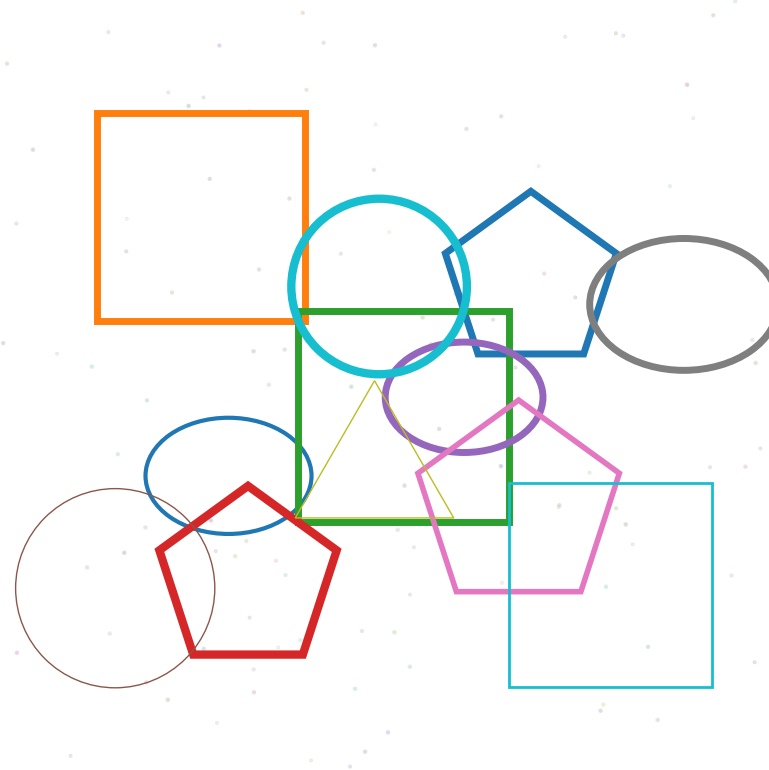[{"shape": "oval", "thickness": 1.5, "radius": 0.54, "center": [0.297, 0.382]}, {"shape": "pentagon", "thickness": 2.5, "radius": 0.58, "center": [0.689, 0.635]}, {"shape": "square", "thickness": 2.5, "radius": 0.68, "center": [0.261, 0.718]}, {"shape": "square", "thickness": 2.5, "radius": 0.68, "center": [0.524, 0.459]}, {"shape": "pentagon", "thickness": 3, "radius": 0.61, "center": [0.322, 0.248]}, {"shape": "oval", "thickness": 2.5, "radius": 0.51, "center": [0.603, 0.484]}, {"shape": "circle", "thickness": 0.5, "radius": 0.65, "center": [0.15, 0.236]}, {"shape": "pentagon", "thickness": 2, "radius": 0.69, "center": [0.674, 0.343]}, {"shape": "oval", "thickness": 2.5, "radius": 0.61, "center": [0.888, 0.605]}, {"shape": "triangle", "thickness": 0.5, "radius": 0.59, "center": [0.486, 0.387]}, {"shape": "circle", "thickness": 3, "radius": 0.57, "center": [0.492, 0.628]}, {"shape": "square", "thickness": 1, "radius": 0.66, "center": [0.793, 0.241]}]